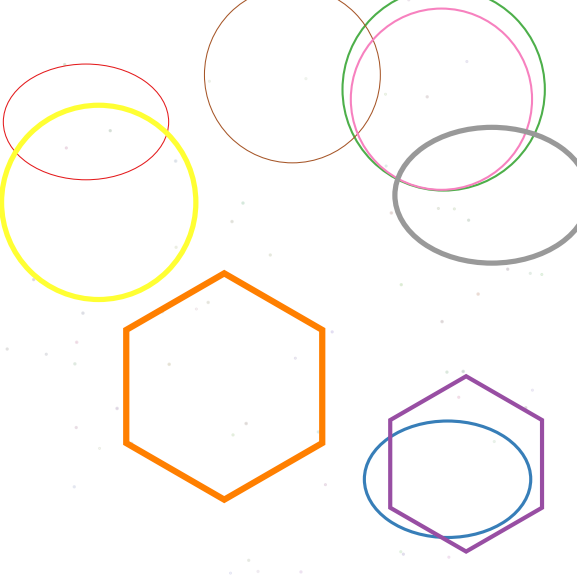[{"shape": "oval", "thickness": 0.5, "radius": 0.72, "center": [0.149, 0.788]}, {"shape": "oval", "thickness": 1.5, "radius": 0.72, "center": [0.775, 0.169]}, {"shape": "circle", "thickness": 1, "radius": 0.88, "center": [0.768, 0.844]}, {"shape": "hexagon", "thickness": 2, "radius": 0.76, "center": [0.807, 0.196]}, {"shape": "hexagon", "thickness": 3, "radius": 0.98, "center": [0.388, 0.33]}, {"shape": "circle", "thickness": 2.5, "radius": 0.84, "center": [0.171, 0.649]}, {"shape": "circle", "thickness": 0.5, "radius": 0.76, "center": [0.506, 0.869]}, {"shape": "circle", "thickness": 1, "radius": 0.78, "center": [0.764, 0.827]}, {"shape": "oval", "thickness": 2.5, "radius": 0.84, "center": [0.852, 0.661]}]